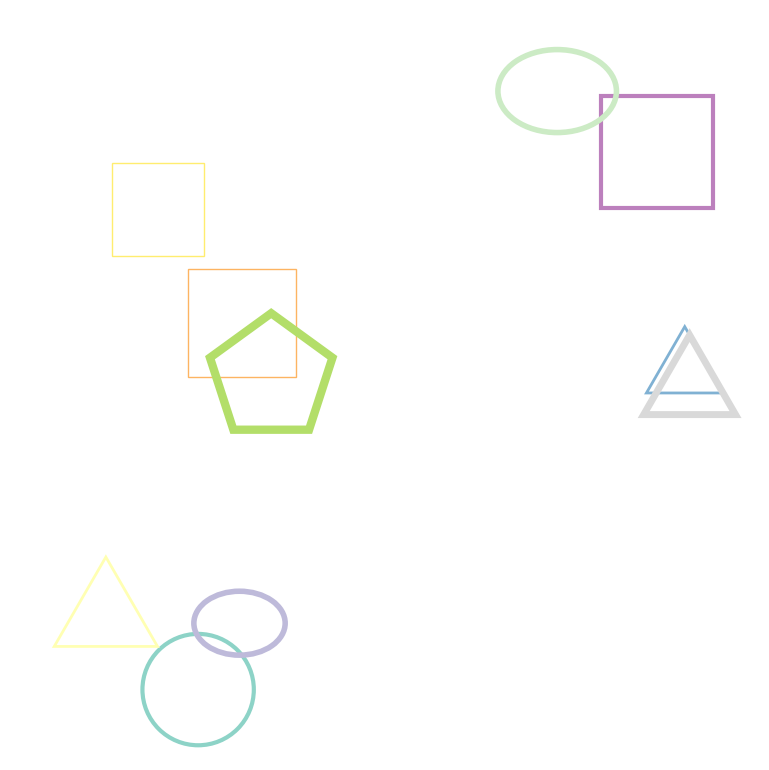[{"shape": "circle", "thickness": 1.5, "radius": 0.36, "center": [0.257, 0.104]}, {"shape": "triangle", "thickness": 1, "radius": 0.39, "center": [0.137, 0.199]}, {"shape": "oval", "thickness": 2, "radius": 0.3, "center": [0.311, 0.191]}, {"shape": "triangle", "thickness": 1, "radius": 0.29, "center": [0.889, 0.518]}, {"shape": "square", "thickness": 0.5, "radius": 0.35, "center": [0.314, 0.581]}, {"shape": "pentagon", "thickness": 3, "radius": 0.42, "center": [0.352, 0.51]}, {"shape": "triangle", "thickness": 2.5, "radius": 0.34, "center": [0.896, 0.496]}, {"shape": "square", "thickness": 1.5, "radius": 0.36, "center": [0.853, 0.802]}, {"shape": "oval", "thickness": 2, "radius": 0.38, "center": [0.724, 0.882]}, {"shape": "square", "thickness": 0.5, "radius": 0.3, "center": [0.205, 0.728]}]